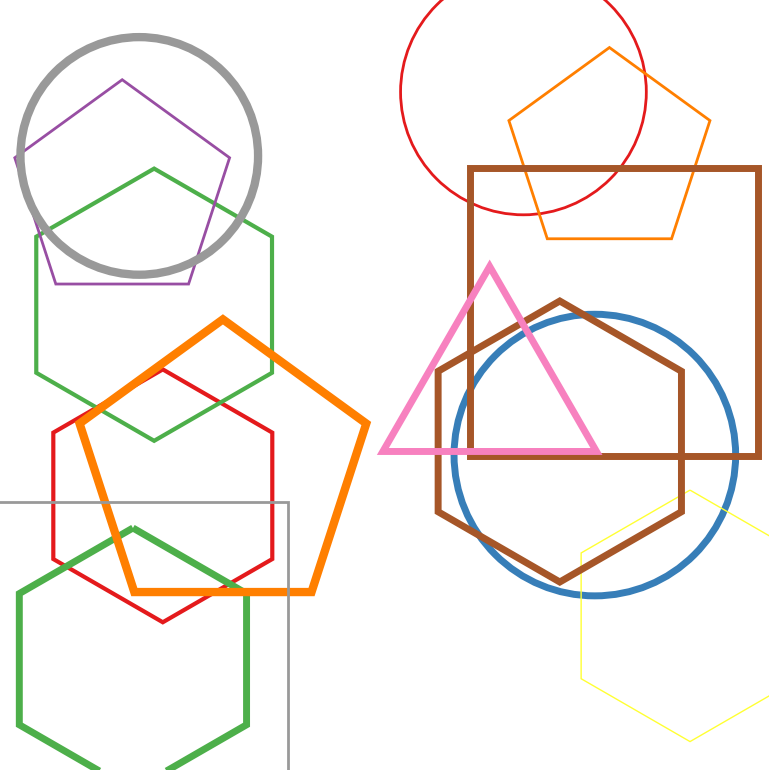[{"shape": "hexagon", "thickness": 1.5, "radius": 0.82, "center": [0.211, 0.356]}, {"shape": "circle", "thickness": 1, "radius": 0.8, "center": [0.68, 0.881]}, {"shape": "circle", "thickness": 2.5, "radius": 0.91, "center": [0.773, 0.409]}, {"shape": "hexagon", "thickness": 1.5, "radius": 0.88, "center": [0.2, 0.604]}, {"shape": "hexagon", "thickness": 2.5, "radius": 0.85, "center": [0.173, 0.144]}, {"shape": "pentagon", "thickness": 1, "radius": 0.73, "center": [0.159, 0.75]}, {"shape": "pentagon", "thickness": 3, "radius": 0.98, "center": [0.29, 0.389]}, {"shape": "pentagon", "thickness": 1, "radius": 0.69, "center": [0.791, 0.801]}, {"shape": "hexagon", "thickness": 0.5, "radius": 0.82, "center": [0.896, 0.2]}, {"shape": "hexagon", "thickness": 2.5, "radius": 0.91, "center": [0.727, 0.427]}, {"shape": "square", "thickness": 2.5, "radius": 0.93, "center": [0.798, 0.595]}, {"shape": "triangle", "thickness": 2.5, "radius": 0.8, "center": [0.636, 0.494]}, {"shape": "circle", "thickness": 3, "radius": 0.77, "center": [0.181, 0.798]}, {"shape": "square", "thickness": 1, "radius": 1.0, "center": [0.175, 0.149]}]